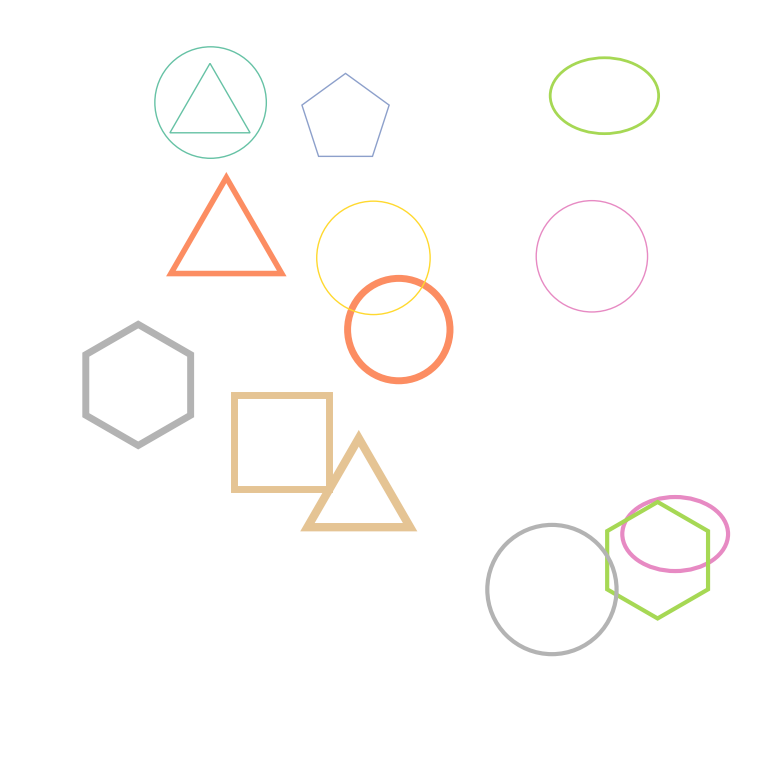[{"shape": "circle", "thickness": 0.5, "radius": 0.36, "center": [0.273, 0.867]}, {"shape": "triangle", "thickness": 0.5, "radius": 0.3, "center": [0.273, 0.858]}, {"shape": "circle", "thickness": 2.5, "radius": 0.33, "center": [0.518, 0.572]}, {"shape": "triangle", "thickness": 2, "radius": 0.42, "center": [0.294, 0.686]}, {"shape": "pentagon", "thickness": 0.5, "radius": 0.3, "center": [0.449, 0.845]}, {"shape": "oval", "thickness": 1.5, "radius": 0.34, "center": [0.877, 0.306]}, {"shape": "circle", "thickness": 0.5, "radius": 0.36, "center": [0.769, 0.667]}, {"shape": "hexagon", "thickness": 1.5, "radius": 0.38, "center": [0.854, 0.272]}, {"shape": "oval", "thickness": 1, "radius": 0.35, "center": [0.785, 0.876]}, {"shape": "circle", "thickness": 0.5, "radius": 0.37, "center": [0.485, 0.665]}, {"shape": "triangle", "thickness": 3, "radius": 0.38, "center": [0.466, 0.354]}, {"shape": "square", "thickness": 2.5, "radius": 0.31, "center": [0.366, 0.426]}, {"shape": "circle", "thickness": 1.5, "radius": 0.42, "center": [0.717, 0.234]}, {"shape": "hexagon", "thickness": 2.5, "radius": 0.39, "center": [0.18, 0.5]}]